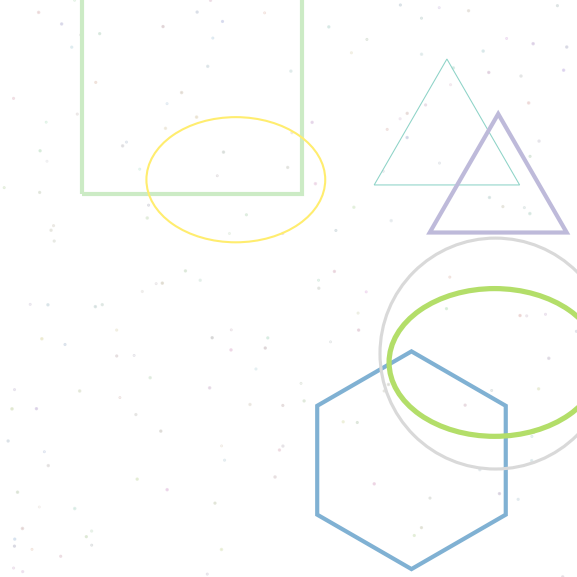[{"shape": "triangle", "thickness": 0.5, "radius": 0.73, "center": [0.774, 0.752]}, {"shape": "triangle", "thickness": 2, "radius": 0.68, "center": [0.863, 0.665]}, {"shape": "hexagon", "thickness": 2, "radius": 0.94, "center": [0.713, 0.202]}, {"shape": "oval", "thickness": 2.5, "radius": 0.91, "center": [0.856, 0.371]}, {"shape": "circle", "thickness": 1.5, "radius": 1.0, "center": [0.858, 0.387]}, {"shape": "square", "thickness": 2, "radius": 0.95, "center": [0.333, 0.855]}, {"shape": "oval", "thickness": 1, "radius": 0.77, "center": [0.408, 0.688]}]